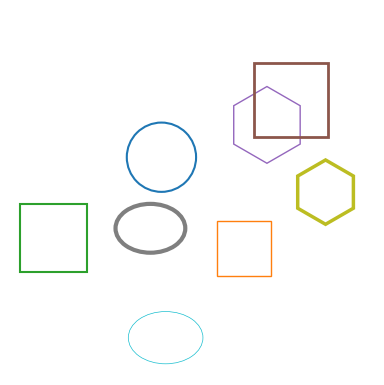[{"shape": "circle", "thickness": 1.5, "radius": 0.45, "center": [0.419, 0.592]}, {"shape": "square", "thickness": 1, "radius": 0.35, "center": [0.633, 0.355]}, {"shape": "square", "thickness": 1.5, "radius": 0.44, "center": [0.139, 0.382]}, {"shape": "hexagon", "thickness": 1, "radius": 0.5, "center": [0.693, 0.676]}, {"shape": "square", "thickness": 2, "radius": 0.48, "center": [0.756, 0.741]}, {"shape": "oval", "thickness": 3, "radius": 0.45, "center": [0.391, 0.407]}, {"shape": "hexagon", "thickness": 2.5, "radius": 0.42, "center": [0.846, 0.501]}, {"shape": "oval", "thickness": 0.5, "radius": 0.48, "center": [0.43, 0.123]}]